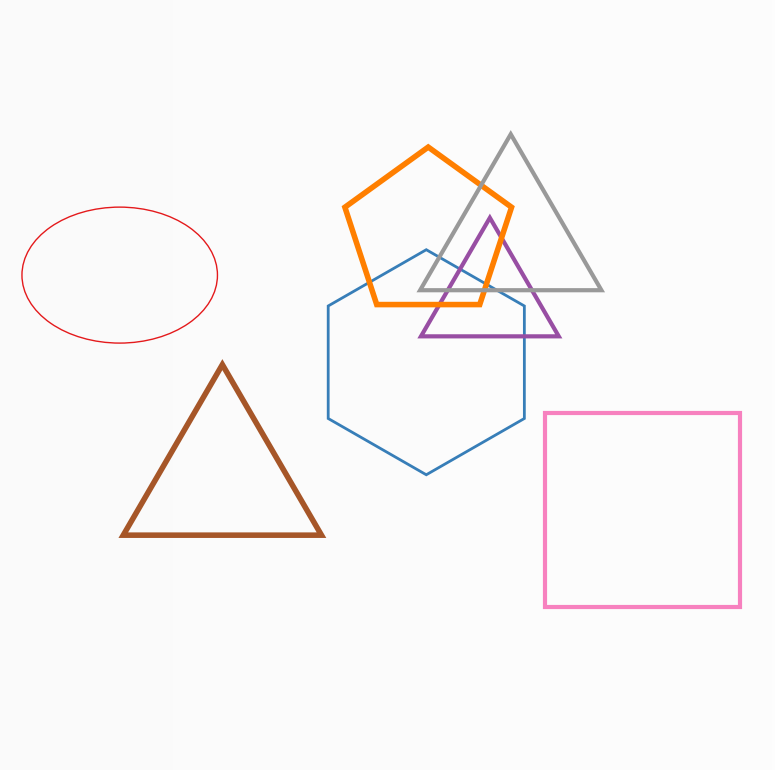[{"shape": "oval", "thickness": 0.5, "radius": 0.63, "center": [0.154, 0.643]}, {"shape": "hexagon", "thickness": 1, "radius": 0.73, "center": [0.55, 0.53]}, {"shape": "triangle", "thickness": 1.5, "radius": 0.51, "center": [0.632, 0.615]}, {"shape": "pentagon", "thickness": 2, "radius": 0.57, "center": [0.553, 0.696]}, {"shape": "triangle", "thickness": 2, "radius": 0.74, "center": [0.287, 0.379]}, {"shape": "square", "thickness": 1.5, "radius": 0.63, "center": [0.829, 0.338]}, {"shape": "triangle", "thickness": 1.5, "radius": 0.68, "center": [0.659, 0.691]}]